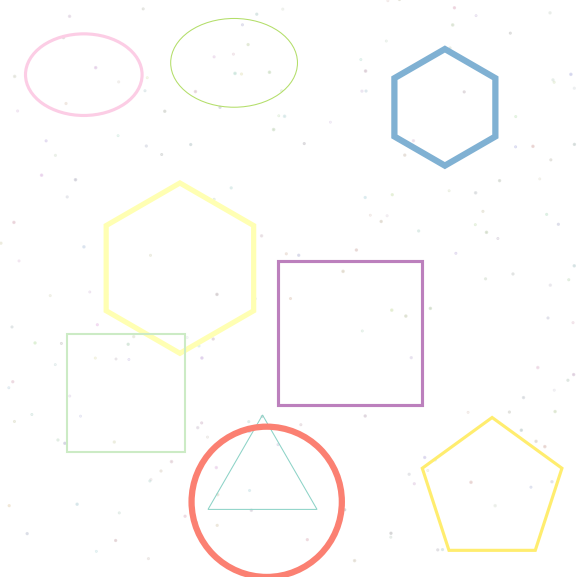[{"shape": "triangle", "thickness": 0.5, "radius": 0.54, "center": [0.455, 0.172]}, {"shape": "hexagon", "thickness": 2.5, "radius": 0.74, "center": [0.312, 0.535]}, {"shape": "circle", "thickness": 3, "radius": 0.65, "center": [0.462, 0.13]}, {"shape": "hexagon", "thickness": 3, "radius": 0.5, "center": [0.77, 0.813]}, {"shape": "oval", "thickness": 0.5, "radius": 0.55, "center": [0.405, 0.89]}, {"shape": "oval", "thickness": 1.5, "radius": 0.5, "center": [0.145, 0.87]}, {"shape": "square", "thickness": 1.5, "radius": 0.62, "center": [0.605, 0.423]}, {"shape": "square", "thickness": 1, "radius": 0.51, "center": [0.219, 0.318]}, {"shape": "pentagon", "thickness": 1.5, "radius": 0.64, "center": [0.852, 0.149]}]